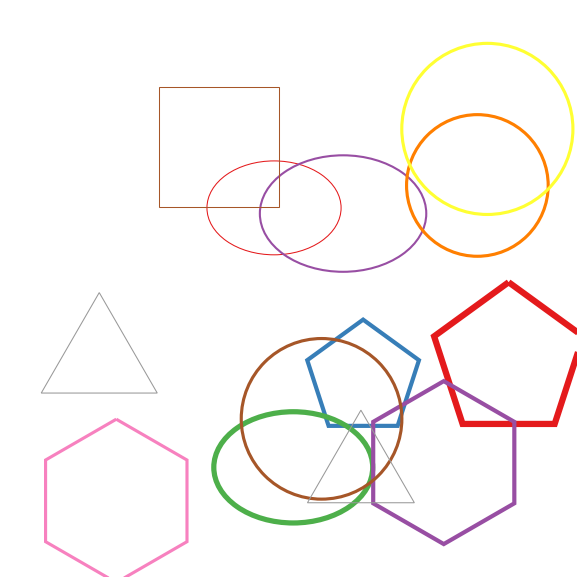[{"shape": "pentagon", "thickness": 3, "radius": 0.68, "center": [0.881, 0.375]}, {"shape": "oval", "thickness": 0.5, "radius": 0.58, "center": [0.475, 0.639]}, {"shape": "pentagon", "thickness": 2, "radius": 0.51, "center": [0.629, 0.344]}, {"shape": "oval", "thickness": 2.5, "radius": 0.69, "center": [0.508, 0.19]}, {"shape": "oval", "thickness": 1, "radius": 0.72, "center": [0.594, 0.629]}, {"shape": "hexagon", "thickness": 2, "radius": 0.71, "center": [0.768, 0.198]}, {"shape": "circle", "thickness": 1.5, "radius": 0.61, "center": [0.827, 0.678]}, {"shape": "circle", "thickness": 1.5, "radius": 0.74, "center": [0.844, 0.776]}, {"shape": "circle", "thickness": 1.5, "radius": 0.7, "center": [0.557, 0.274]}, {"shape": "square", "thickness": 0.5, "radius": 0.52, "center": [0.38, 0.744]}, {"shape": "hexagon", "thickness": 1.5, "radius": 0.71, "center": [0.201, 0.132]}, {"shape": "triangle", "thickness": 0.5, "radius": 0.58, "center": [0.172, 0.377]}, {"shape": "triangle", "thickness": 0.5, "radius": 0.53, "center": [0.625, 0.182]}]